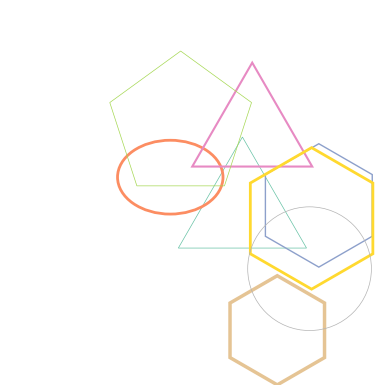[{"shape": "triangle", "thickness": 0.5, "radius": 0.96, "center": [0.63, 0.452]}, {"shape": "oval", "thickness": 2, "radius": 0.68, "center": [0.442, 0.54]}, {"shape": "hexagon", "thickness": 1, "radius": 0.8, "center": [0.828, 0.466]}, {"shape": "triangle", "thickness": 1.5, "radius": 0.9, "center": [0.655, 0.657]}, {"shape": "pentagon", "thickness": 0.5, "radius": 0.97, "center": [0.469, 0.674]}, {"shape": "hexagon", "thickness": 2, "radius": 0.92, "center": [0.809, 0.433]}, {"shape": "hexagon", "thickness": 2.5, "radius": 0.71, "center": [0.72, 0.142]}, {"shape": "circle", "thickness": 0.5, "radius": 0.8, "center": [0.804, 0.302]}]